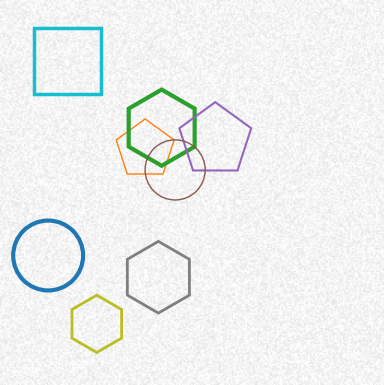[{"shape": "circle", "thickness": 3, "radius": 0.45, "center": [0.125, 0.336]}, {"shape": "pentagon", "thickness": 1, "radius": 0.4, "center": [0.377, 0.612]}, {"shape": "hexagon", "thickness": 3, "radius": 0.49, "center": [0.42, 0.668]}, {"shape": "pentagon", "thickness": 1.5, "radius": 0.49, "center": [0.559, 0.637]}, {"shape": "circle", "thickness": 1, "radius": 0.39, "center": [0.455, 0.559]}, {"shape": "hexagon", "thickness": 2, "radius": 0.47, "center": [0.411, 0.28]}, {"shape": "hexagon", "thickness": 2, "radius": 0.37, "center": [0.251, 0.159]}, {"shape": "square", "thickness": 2.5, "radius": 0.43, "center": [0.175, 0.841]}]